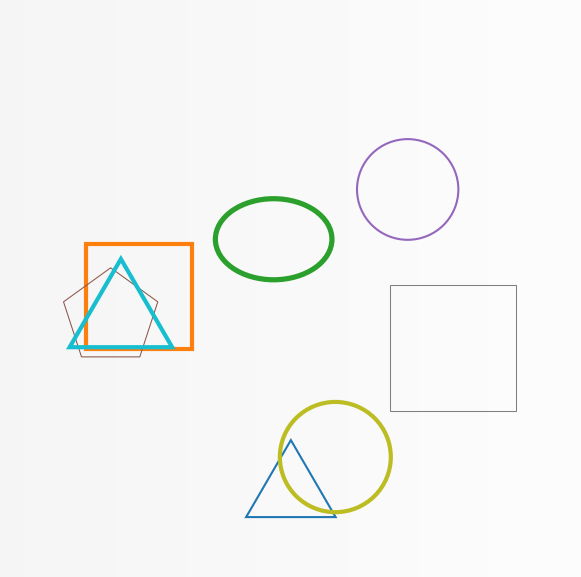[{"shape": "triangle", "thickness": 1, "radius": 0.44, "center": [0.5, 0.148]}, {"shape": "square", "thickness": 2, "radius": 0.46, "center": [0.238, 0.486]}, {"shape": "oval", "thickness": 2.5, "radius": 0.5, "center": [0.471, 0.585]}, {"shape": "circle", "thickness": 1, "radius": 0.44, "center": [0.701, 0.671]}, {"shape": "pentagon", "thickness": 0.5, "radius": 0.43, "center": [0.19, 0.45]}, {"shape": "square", "thickness": 0.5, "radius": 0.54, "center": [0.78, 0.397]}, {"shape": "circle", "thickness": 2, "radius": 0.48, "center": [0.577, 0.208]}, {"shape": "triangle", "thickness": 2, "radius": 0.51, "center": [0.208, 0.449]}]